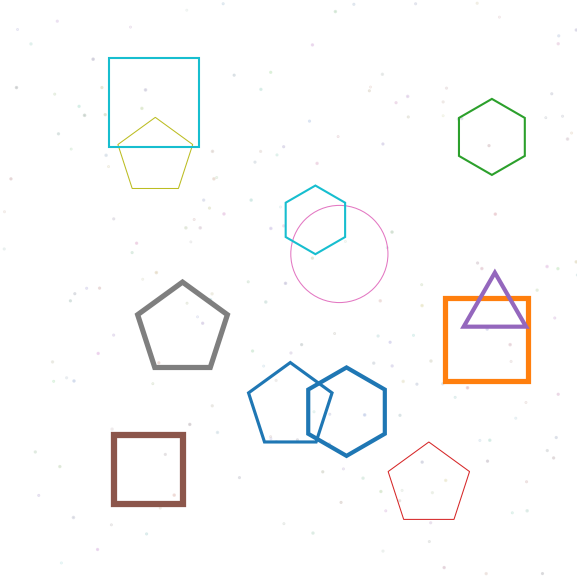[{"shape": "pentagon", "thickness": 1.5, "radius": 0.38, "center": [0.503, 0.295]}, {"shape": "hexagon", "thickness": 2, "radius": 0.38, "center": [0.6, 0.286]}, {"shape": "square", "thickness": 2.5, "radius": 0.36, "center": [0.843, 0.411]}, {"shape": "hexagon", "thickness": 1, "radius": 0.33, "center": [0.852, 0.762]}, {"shape": "pentagon", "thickness": 0.5, "radius": 0.37, "center": [0.743, 0.16]}, {"shape": "triangle", "thickness": 2, "radius": 0.31, "center": [0.857, 0.465]}, {"shape": "square", "thickness": 3, "radius": 0.3, "center": [0.257, 0.186]}, {"shape": "circle", "thickness": 0.5, "radius": 0.42, "center": [0.588, 0.559]}, {"shape": "pentagon", "thickness": 2.5, "radius": 0.41, "center": [0.316, 0.429]}, {"shape": "pentagon", "thickness": 0.5, "radius": 0.34, "center": [0.269, 0.728]}, {"shape": "hexagon", "thickness": 1, "radius": 0.3, "center": [0.546, 0.618]}, {"shape": "square", "thickness": 1, "radius": 0.39, "center": [0.267, 0.821]}]